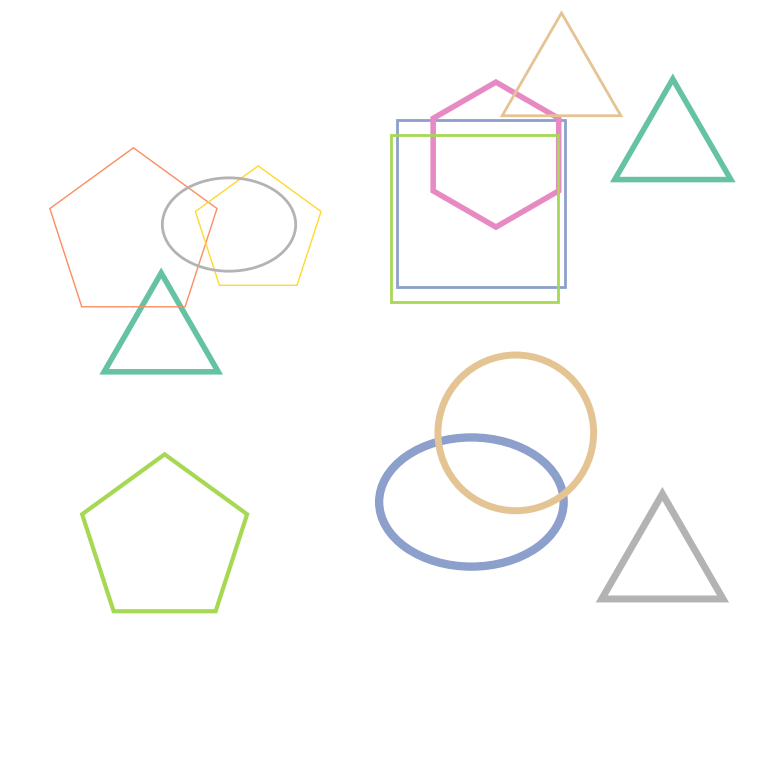[{"shape": "triangle", "thickness": 2, "radius": 0.44, "center": [0.874, 0.81]}, {"shape": "triangle", "thickness": 2, "radius": 0.43, "center": [0.209, 0.56]}, {"shape": "pentagon", "thickness": 0.5, "radius": 0.57, "center": [0.173, 0.694]}, {"shape": "square", "thickness": 1, "radius": 0.54, "center": [0.625, 0.736]}, {"shape": "oval", "thickness": 3, "radius": 0.6, "center": [0.612, 0.348]}, {"shape": "hexagon", "thickness": 2, "radius": 0.47, "center": [0.644, 0.799]}, {"shape": "pentagon", "thickness": 1.5, "radius": 0.56, "center": [0.214, 0.297]}, {"shape": "square", "thickness": 1, "radius": 0.54, "center": [0.616, 0.716]}, {"shape": "pentagon", "thickness": 0.5, "radius": 0.43, "center": [0.335, 0.699]}, {"shape": "circle", "thickness": 2.5, "radius": 0.51, "center": [0.67, 0.438]}, {"shape": "triangle", "thickness": 1, "radius": 0.44, "center": [0.729, 0.894]}, {"shape": "oval", "thickness": 1, "radius": 0.43, "center": [0.297, 0.708]}, {"shape": "triangle", "thickness": 2.5, "radius": 0.45, "center": [0.86, 0.268]}]